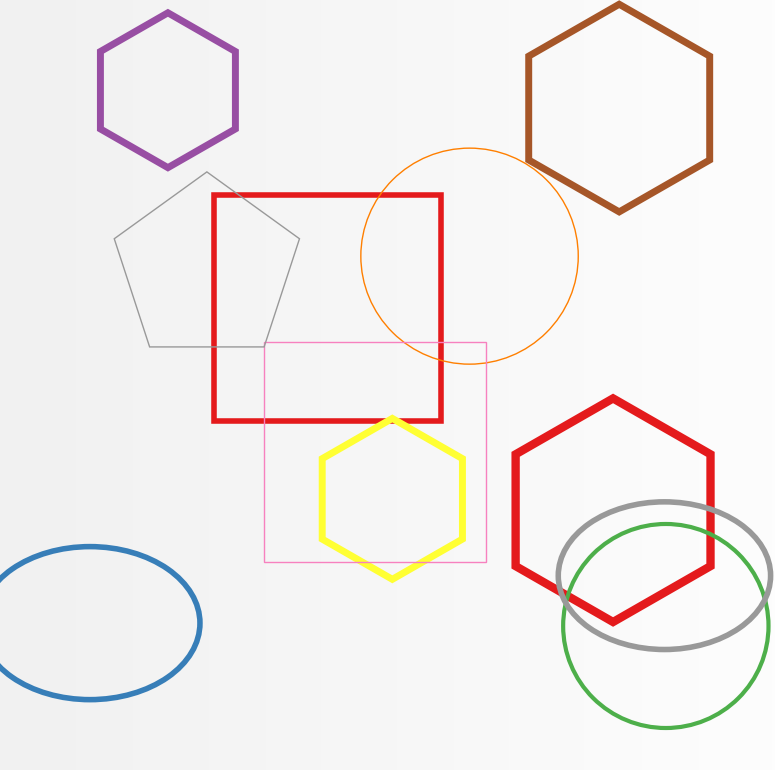[{"shape": "square", "thickness": 2, "radius": 0.73, "center": [0.422, 0.6]}, {"shape": "hexagon", "thickness": 3, "radius": 0.73, "center": [0.791, 0.337]}, {"shape": "oval", "thickness": 2, "radius": 0.71, "center": [0.116, 0.191]}, {"shape": "circle", "thickness": 1.5, "radius": 0.66, "center": [0.859, 0.187]}, {"shape": "hexagon", "thickness": 2.5, "radius": 0.5, "center": [0.217, 0.883]}, {"shape": "circle", "thickness": 0.5, "radius": 0.7, "center": [0.606, 0.667]}, {"shape": "hexagon", "thickness": 2.5, "radius": 0.52, "center": [0.506, 0.352]}, {"shape": "hexagon", "thickness": 2.5, "radius": 0.67, "center": [0.799, 0.86]}, {"shape": "square", "thickness": 0.5, "radius": 0.71, "center": [0.484, 0.413]}, {"shape": "pentagon", "thickness": 0.5, "radius": 0.63, "center": [0.267, 0.651]}, {"shape": "oval", "thickness": 2, "radius": 0.68, "center": [0.857, 0.252]}]